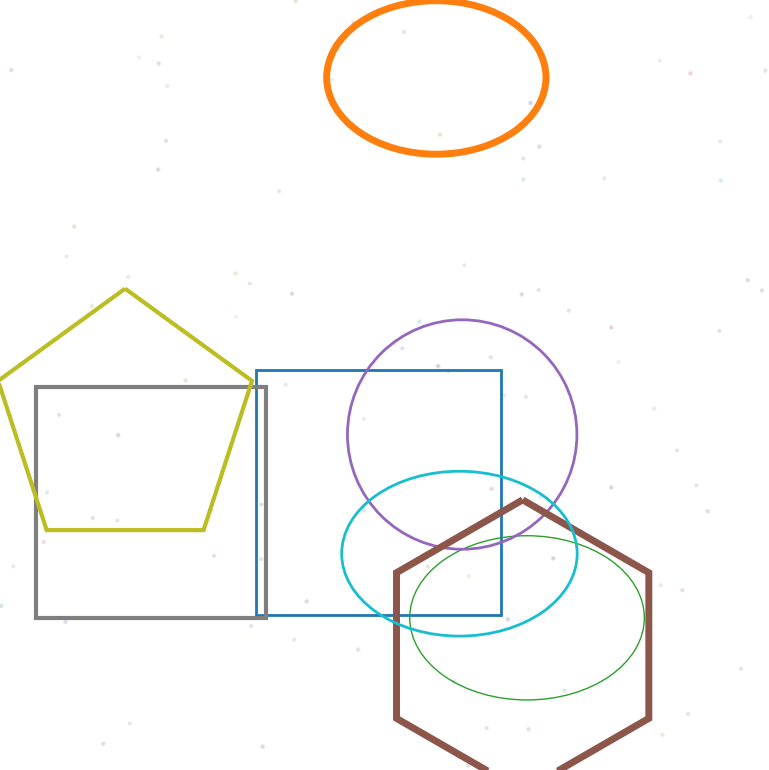[{"shape": "square", "thickness": 1, "radius": 0.8, "center": [0.491, 0.36]}, {"shape": "oval", "thickness": 2.5, "radius": 0.71, "center": [0.567, 0.899]}, {"shape": "oval", "thickness": 0.5, "radius": 0.76, "center": [0.684, 0.198]}, {"shape": "circle", "thickness": 1, "radius": 0.74, "center": [0.6, 0.436]}, {"shape": "hexagon", "thickness": 2.5, "radius": 0.95, "center": [0.679, 0.162]}, {"shape": "square", "thickness": 1.5, "radius": 0.75, "center": [0.196, 0.347]}, {"shape": "pentagon", "thickness": 1.5, "radius": 0.87, "center": [0.162, 0.452]}, {"shape": "oval", "thickness": 1, "radius": 0.76, "center": [0.597, 0.281]}]